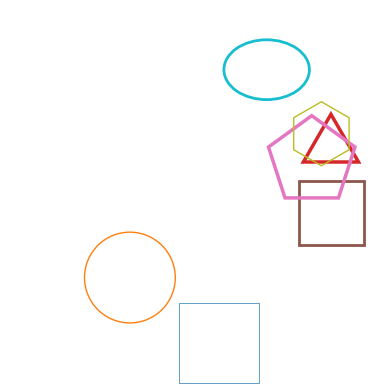[{"shape": "square", "thickness": 0.5, "radius": 0.52, "center": [0.568, 0.109]}, {"shape": "circle", "thickness": 1, "radius": 0.59, "center": [0.337, 0.279]}, {"shape": "triangle", "thickness": 2.5, "radius": 0.41, "center": [0.86, 0.621]}, {"shape": "square", "thickness": 2, "radius": 0.42, "center": [0.861, 0.447]}, {"shape": "pentagon", "thickness": 2.5, "radius": 0.59, "center": [0.81, 0.582]}, {"shape": "hexagon", "thickness": 1, "radius": 0.42, "center": [0.835, 0.653]}, {"shape": "oval", "thickness": 2, "radius": 0.56, "center": [0.693, 0.819]}]